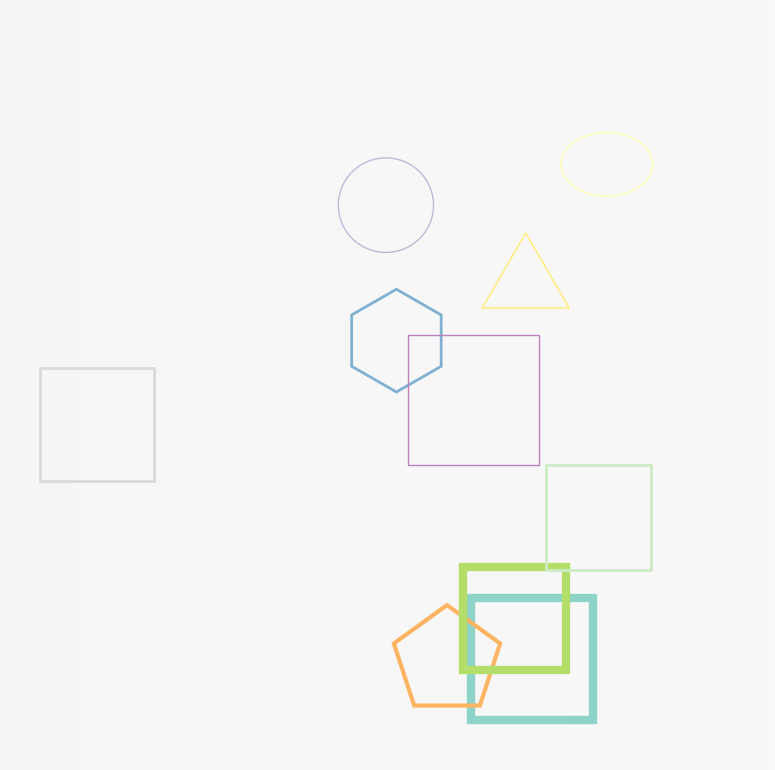[{"shape": "square", "thickness": 3, "radius": 0.39, "center": [0.686, 0.144]}, {"shape": "oval", "thickness": 0.5, "radius": 0.3, "center": [0.783, 0.787]}, {"shape": "circle", "thickness": 0.5, "radius": 0.31, "center": [0.498, 0.734]}, {"shape": "hexagon", "thickness": 1, "radius": 0.33, "center": [0.511, 0.558]}, {"shape": "pentagon", "thickness": 1.5, "radius": 0.36, "center": [0.577, 0.142]}, {"shape": "square", "thickness": 3, "radius": 0.33, "center": [0.664, 0.197]}, {"shape": "square", "thickness": 1, "radius": 0.37, "center": [0.125, 0.448]}, {"shape": "square", "thickness": 0.5, "radius": 0.42, "center": [0.611, 0.481]}, {"shape": "square", "thickness": 1, "radius": 0.34, "center": [0.772, 0.328]}, {"shape": "triangle", "thickness": 0.5, "radius": 0.32, "center": [0.678, 0.632]}]